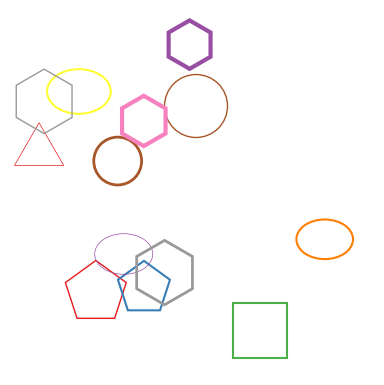[{"shape": "triangle", "thickness": 0.5, "radius": 0.37, "center": [0.102, 0.607]}, {"shape": "pentagon", "thickness": 1, "radius": 0.42, "center": [0.249, 0.24]}, {"shape": "pentagon", "thickness": 1.5, "radius": 0.36, "center": [0.374, 0.251]}, {"shape": "square", "thickness": 1.5, "radius": 0.35, "center": [0.675, 0.142]}, {"shape": "oval", "thickness": 0.5, "radius": 0.38, "center": [0.321, 0.34]}, {"shape": "hexagon", "thickness": 3, "radius": 0.31, "center": [0.492, 0.884]}, {"shape": "oval", "thickness": 1.5, "radius": 0.37, "center": [0.843, 0.378]}, {"shape": "oval", "thickness": 1.5, "radius": 0.41, "center": [0.205, 0.762]}, {"shape": "circle", "thickness": 2, "radius": 0.31, "center": [0.306, 0.582]}, {"shape": "circle", "thickness": 1, "radius": 0.41, "center": [0.509, 0.725]}, {"shape": "hexagon", "thickness": 3, "radius": 0.33, "center": [0.373, 0.686]}, {"shape": "hexagon", "thickness": 2, "radius": 0.42, "center": [0.427, 0.292]}, {"shape": "hexagon", "thickness": 1, "radius": 0.42, "center": [0.115, 0.737]}]